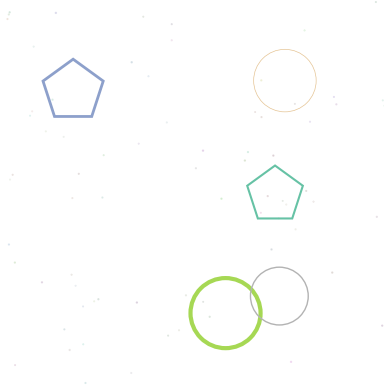[{"shape": "pentagon", "thickness": 1.5, "radius": 0.38, "center": [0.714, 0.494]}, {"shape": "pentagon", "thickness": 2, "radius": 0.41, "center": [0.19, 0.764]}, {"shape": "circle", "thickness": 3, "radius": 0.46, "center": [0.586, 0.187]}, {"shape": "circle", "thickness": 0.5, "radius": 0.41, "center": [0.74, 0.791]}, {"shape": "circle", "thickness": 1, "radius": 0.38, "center": [0.726, 0.231]}]